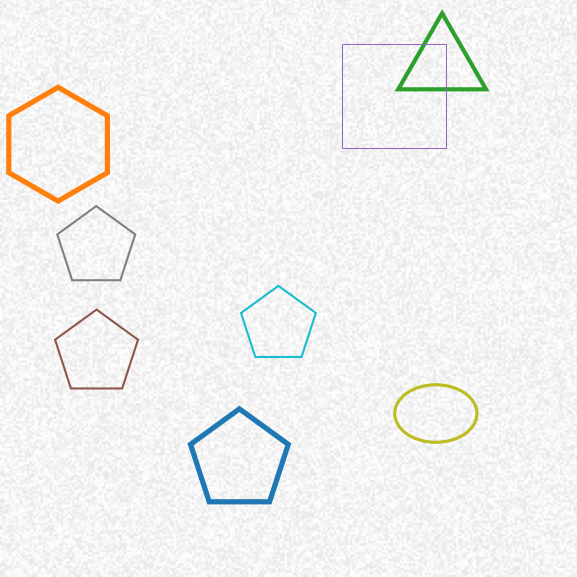[{"shape": "pentagon", "thickness": 2.5, "radius": 0.44, "center": [0.415, 0.202]}, {"shape": "hexagon", "thickness": 2.5, "radius": 0.49, "center": [0.101, 0.749]}, {"shape": "triangle", "thickness": 2, "radius": 0.44, "center": [0.766, 0.888]}, {"shape": "square", "thickness": 0.5, "radius": 0.45, "center": [0.682, 0.833]}, {"shape": "pentagon", "thickness": 1, "radius": 0.38, "center": [0.167, 0.388]}, {"shape": "pentagon", "thickness": 1, "radius": 0.35, "center": [0.167, 0.571]}, {"shape": "oval", "thickness": 1.5, "radius": 0.36, "center": [0.755, 0.283]}, {"shape": "pentagon", "thickness": 1, "radius": 0.34, "center": [0.482, 0.436]}]